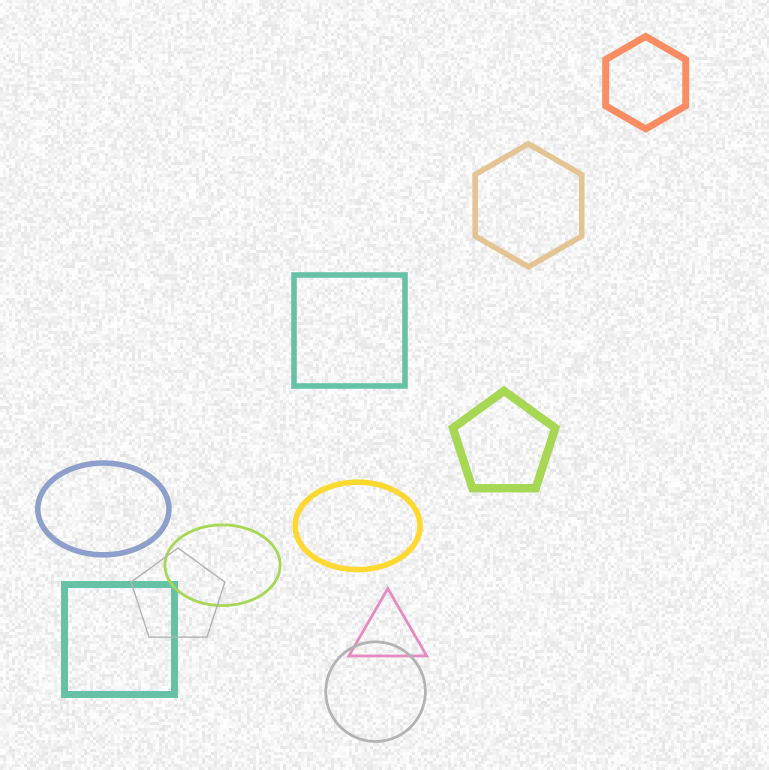[{"shape": "square", "thickness": 2, "radius": 0.36, "center": [0.454, 0.571]}, {"shape": "square", "thickness": 2.5, "radius": 0.36, "center": [0.155, 0.17]}, {"shape": "hexagon", "thickness": 2.5, "radius": 0.3, "center": [0.839, 0.893]}, {"shape": "oval", "thickness": 2, "radius": 0.43, "center": [0.134, 0.339]}, {"shape": "triangle", "thickness": 1, "radius": 0.29, "center": [0.504, 0.177]}, {"shape": "pentagon", "thickness": 3, "radius": 0.35, "center": [0.655, 0.422]}, {"shape": "oval", "thickness": 1, "radius": 0.37, "center": [0.289, 0.266]}, {"shape": "oval", "thickness": 2, "radius": 0.41, "center": [0.464, 0.317]}, {"shape": "hexagon", "thickness": 2, "radius": 0.4, "center": [0.686, 0.733]}, {"shape": "circle", "thickness": 1, "radius": 0.32, "center": [0.488, 0.102]}, {"shape": "pentagon", "thickness": 0.5, "radius": 0.32, "center": [0.231, 0.224]}]